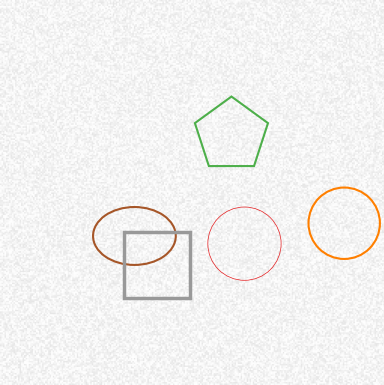[{"shape": "circle", "thickness": 0.5, "radius": 0.48, "center": [0.635, 0.367]}, {"shape": "pentagon", "thickness": 1.5, "radius": 0.5, "center": [0.601, 0.649]}, {"shape": "circle", "thickness": 1.5, "radius": 0.46, "center": [0.894, 0.42]}, {"shape": "oval", "thickness": 1.5, "radius": 0.54, "center": [0.349, 0.387]}, {"shape": "square", "thickness": 2.5, "radius": 0.43, "center": [0.407, 0.312]}]